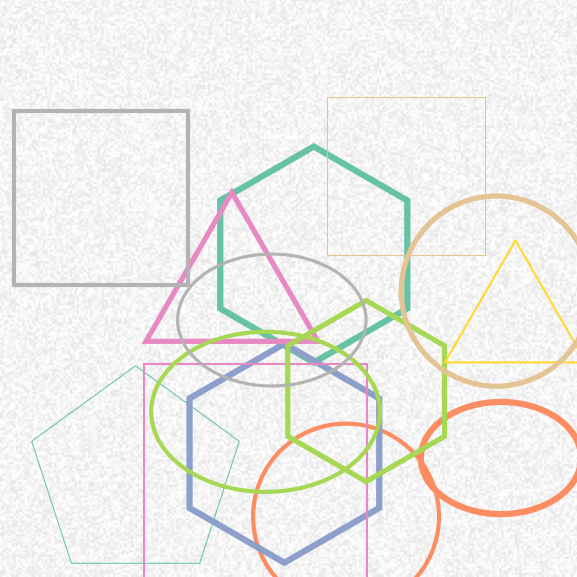[{"shape": "hexagon", "thickness": 3, "radius": 0.94, "center": [0.543, 0.558]}, {"shape": "pentagon", "thickness": 0.5, "radius": 0.94, "center": [0.235, 0.177]}, {"shape": "oval", "thickness": 3, "radius": 0.69, "center": [0.867, 0.206]}, {"shape": "circle", "thickness": 2, "radius": 0.8, "center": [0.599, 0.105]}, {"shape": "hexagon", "thickness": 3, "radius": 0.95, "center": [0.492, 0.214]}, {"shape": "square", "thickness": 1, "radius": 0.96, "center": [0.443, 0.175]}, {"shape": "triangle", "thickness": 2.5, "radius": 0.86, "center": [0.402, 0.494]}, {"shape": "oval", "thickness": 2, "radius": 0.99, "center": [0.46, 0.286]}, {"shape": "hexagon", "thickness": 2.5, "radius": 0.78, "center": [0.634, 0.322]}, {"shape": "triangle", "thickness": 1, "radius": 0.7, "center": [0.893, 0.442]}, {"shape": "circle", "thickness": 2.5, "radius": 0.82, "center": [0.859, 0.495]}, {"shape": "square", "thickness": 0.5, "radius": 0.68, "center": [0.703, 0.695]}, {"shape": "square", "thickness": 2, "radius": 0.75, "center": [0.175, 0.656]}, {"shape": "oval", "thickness": 1.5, "radius": 0.82, "center": [0.471, 0.445]}]